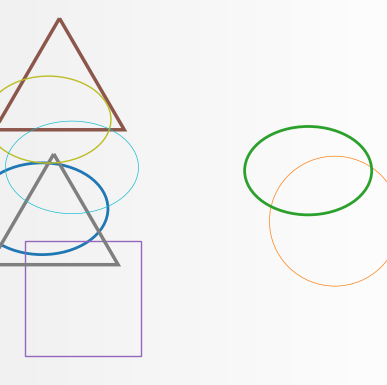[{"shape": "oval", "thickness": 2, "radius": 0.85, "center": [0.108, 0.458]}, {"shape": "circle", "thickness": 0.5, "radius": 0.84, "center": [0.864, 0.426]}, {"shape": "oval", "thickness": 2, "radius": 0.82, "center": [0.795, 0.557]}, {"shape": "square", "thickness": 1, "radius": 0.74, "center": [0.214, 0.224]}, {"shape": "triangle", "thickness": 2.5, "radius": 0.97, "center": [0.153, 0.759]}, {"shape": "triangle", "thickness": 2.5, "radius": 0.96, "center": [0.139, 0.408]}, {"shape": "oval", "thickness": 1, "radius": 0.81, "center": [0.125, 0.689]}, {"shape": "oval", "thickness": 0.5, "radius": 0.86, "center": [0.186, 0.565]}]